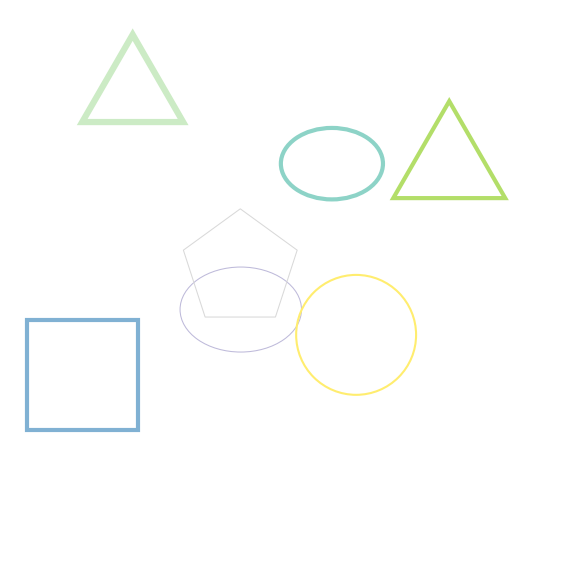[{"shape": "oval", "thickness": 2, "radius": 0.44, "center": [0.575, 0.716]}, {"shape": "oval", "thickness": 0.5, "radius": 0.53, "center": [0.417, 0.463]}, {"shape": "square", "thickness": 2, "radius": 0.48, "center": [0.143, 0.35]}, {"shape": "triangle", "thickness": 2, "radius": 0.56, "center": [0.778, 0.712]}, {"shape": "pentagon", "thickness": 0.5, "radius": 0.52, "center": [0.416, 0.534]}, {"shape": "triangle", "thickness": 3, "radius": 0.5, "center": [0.23, 0.838]}, {"shape": "circle", "thickness": 1, "radius": 0.52, "center": [0.617, 0.419]}]